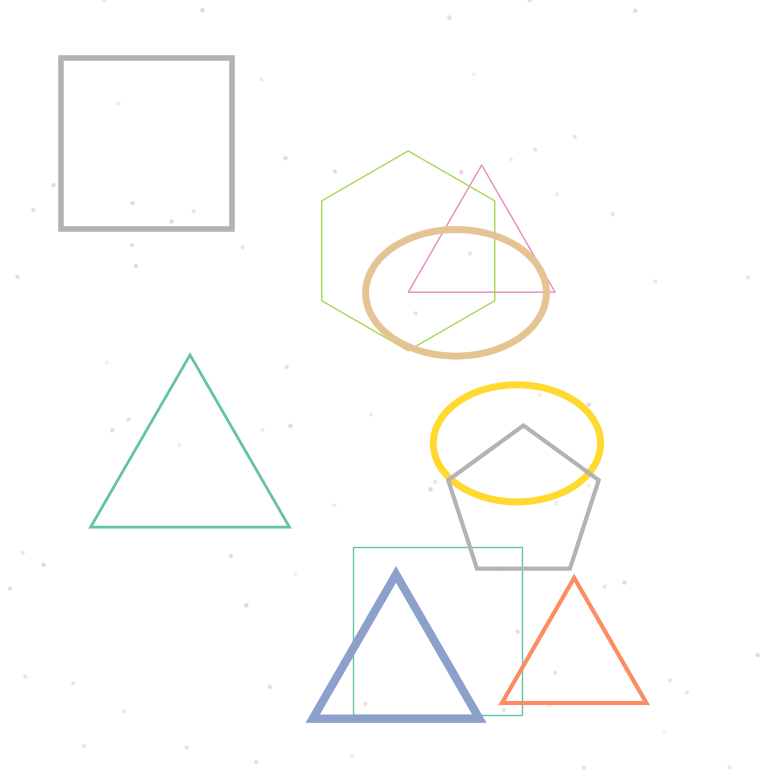[{"shape": "triangle", "thickness": 1, "radius": 0.75, "center": [0.247, 0.39]}, {"shape": "square", "thickness": 0.5, "radius": 0.55, "center": [0.568, 0.181]}, {"shape": "triangle", "thickness": 1.5, "radius": 0.54, "center": [0.746, 0.141]}, {"shape": "triangle", "thickness": 3, "radius": 0.62, "center": [0.514, 0.129]}, {"shape": "triangle", "thickness": 0.5, "radius": 0.55, "center": [0.626, 0.676]}, {"shape": "hexagon", "thickness": 0.5, "radius": 0.65, "center": [0.53, 0.674]}, {"shape": "oval", "thickness": 2.5, "radius": 0.54, "center": [0.671, 0.424]}, {"shape": "oval", "thickness": 2.5, "radius": 0.59, "center": [0.592, 0.62]}, {"shape": "square", "thickness": 2, "radius": 0.56, "center": [0.191, 0.814]}, {"shape": "pentagon", "thickness": 1.5, "radius": 0.51, "center": [0.68, 0.345]}]